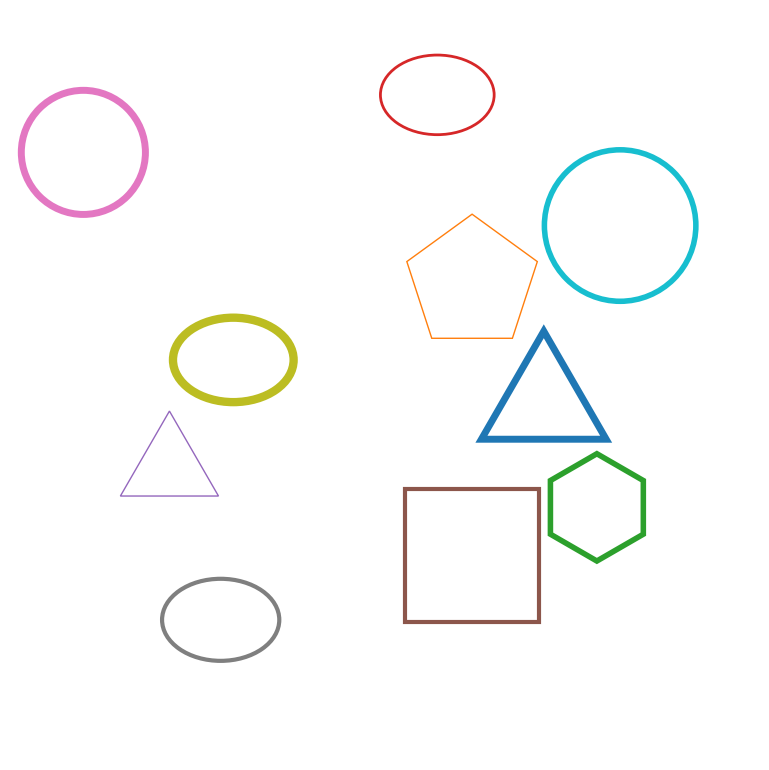[{"shape": "triangle", "thickness": 2.5, "radius": 0.47, "center": [0.706, 0.476]}, {"shape": "pentagon", "thickness": 0.5, "radius": 0.45, "center": [0.613, 0.633]}, {"shape": "hexagon", "thickness": 2, "radius": 0.35, "center": [0.775, 0.341]}, {"shape": "oval", "thickness": 1, "radius": 0.37, "center": [0.568, 0.877]}, {"shape": "triangle", "thickness": 0.5, "radius": 0.37, "center": [0.22, 0.393]}, {"shape": "square", "thickness": 1.5, "radius": 0.43, "center": [0.613, 0.279]}, {"shape": "circle", "thickness": 2.5, "radius": 0.4, "center": [0.108, 0.802]}, {"shape": "oval", "thickness": 1.5, "radius": 0.38, "center": [0.287, 0.195]}, {"shape": "oval", "thickness": 3, "radius": 0.39, "center": [0.303, 0.533]}, {"shape": "circle", "thickness": 2, "radius": 0.49, "center": [0.805, 0.707]}]